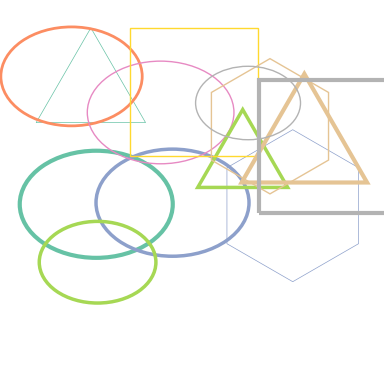[{"shape": "oval", "thickness": 3, "radius": 0.99, "center": [0.25, 0.469]}, {"shape": "triangle", "thickness": 0.5, "radius": 0.82, "center": [0.236, 0.764]}, {"shape": "oval", "thickness": 2, "radius": 0.92, "center": [0.186, 0.802]}, {"shape": "hexagon", "thickness": 0.5, "radius": 0.99, "center": [0.76, 0.466]}, {"shape": "oval", "thickness": 2.5, "radius": 0.99, "center": [0.448, 0.474]}, {"shape": "oval", "thickness": 1, "radius": 0.95, "center": [0.417, 0.708]}, {"shape": "oval", "thickness": 2.5, "radius": 0.76, "center": [0.253, 0.319]}, {"shape": "triangle", "thickness": 2.5, "radius": 0.67, "center": [0.63, 0.581]}, {"shape": "square", "thickness": 1, "radius": 0.83, "center": [0.504, 0.761]}, {"shape": "triangle", "thickness": 3, "radius": 0.94, "center": [0.791, 0.62]}, {"shape": "hexagon", "thickness": 1, "radius": 0.88, "center": [0.701, 0.672]}, {"shape": "oval", "thickness": 1, "radius": 0.68, "center": [0.644, 0.732]}, {"shape": "square", "thickness": 3, "radius": 0.87, "center": [0.846, 0.619]}]